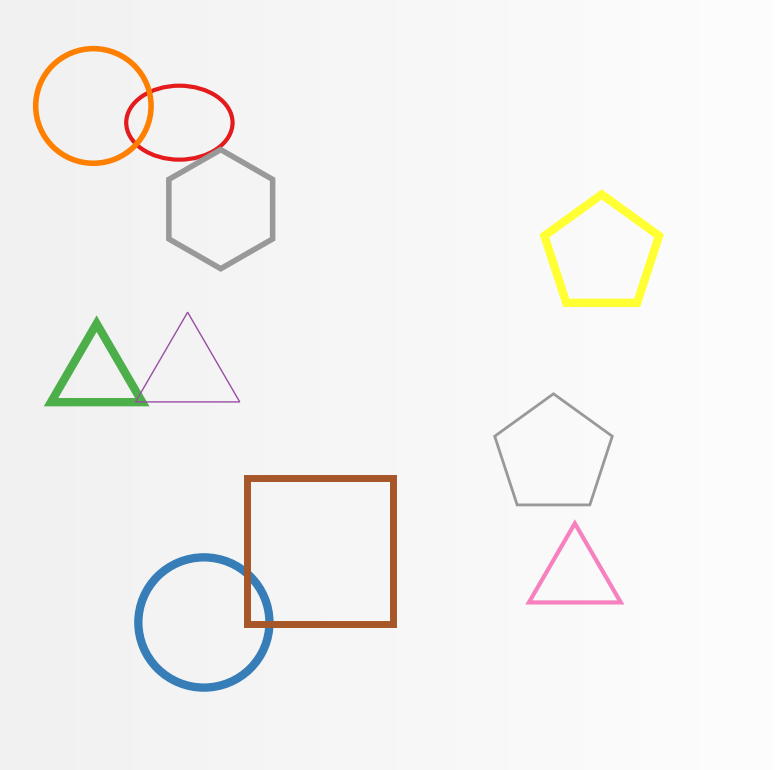[{"shape": "oval", "thickness": 1.5, "radius": 0.34, "center": [0.231, 0.841]}, {"shape": "circle", "thickness": 3, "radius": 0.42, "center": [0.263, 0.192]}, {"shape": "triangle", "thickness": 3, "radius": 0.34, "center": [0.125, 0.512]}, {"shape": "triangle", "thickness": 0.5, "radius": 0.39, "center": [0.242, 0.517]}, {"shape": "circle", "thickness": 2, "radius": 0.37, "center": [0.121, 0.862]}, {"shape": "pentagon", "thickness": 3, "radius": 0.39, "center": [0.776, 0.67]}, {"shape": "square", "thickness": 2.5, "radius": 0.47, "center": [0.413, 0.284]}, {"shape": "triangle", "thickness": 1.5, "radius": 0.34, "center": [0.742, 0.252]}, {"shape": "pentagon", "thickness": 1, "radius": 0.4, "center": [0.714, 0.409]}, {"shape": "hexagon", "thickness": 2, "radius": 0.39, "center": [0.285, 0.728]}]